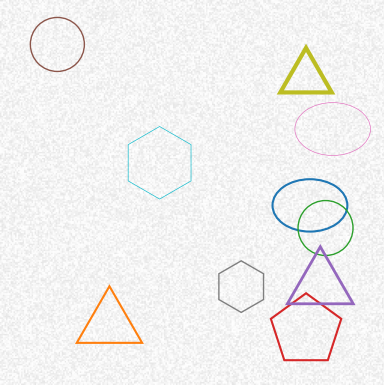[{"shape": "oval", "thickness": 1.5, "radius": 0.49, "center": [0.805, 0.466]}, {"shape": "triangle", "thickness": 1.5, "radius": 0.49, "center": [0.284, 0.158]}, {"shape": "circle", "thickness": 1, "radius": 0.36, "center": [0.846, 0.408]}, {"shape": "pentagon", "thickness": 1.5, "radius": 0.48, "center": [0.795, 0.142]}, {"shape": "triangle", "thickness": 2, "radius": 0.49, "center": [0.832, 0.26]}, {"shape": "circle", "thickness": 1, "radius": 0.35, "center": [0.149, 0.885]}, {"shape": "oval", "thickness": 0.5, "radius": 0.49, "center": [0.864, 0.665]}, {"shape": "hexagon", "thickness": 1, "radius": 0.33, "center": [0.627, 0.255]}, {"shape": "triangle", "thickness": 3, "radius": 0.39, "center": [0.795, 0.798]}, {"shape": "hexagon", "thickness": 0.5, "radius": 0.47, "center": [0.415, 0.577]}]